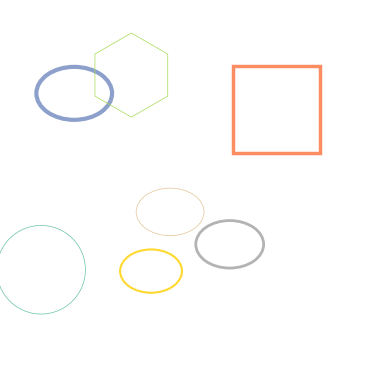[{"shape": "circle", "thickness": 0.5, "radius": 0.58, "center": [0.107, 0.299]}, {"shape": "square", "thickness": 2.5, "radius": 0.57, "center": [0.717, 0.716]}, {"shape": "oval", "thickness": 3, "radius": 0.49, "center": [0.193, 0.758]}, {"shape": "hexagon", "thickness": 0.5, "radius": 0.55, "center": [0.341, 0.805]}, {"shape": "oval", "thickness": 1.5, "radius": 0.4, "center": [0.392, 0.296]}, {"shape": "oval", "thickness": 0.5, "radius": 0.44, "center": [0.442, 0.45]}, {"shape": "oval", "thickness": 2, "radius": 0.44, "center": [0.597, 0.365]}]